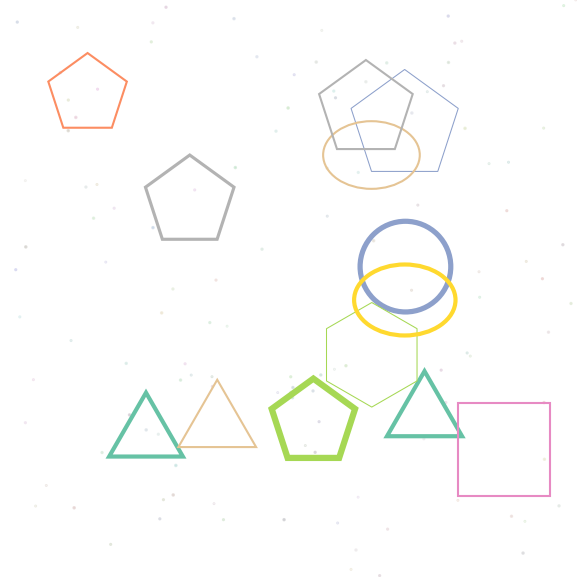[{"shape": "triangle", "thickness": 2, "radius": 0.38, "center": [0.735, 0.281]}, {"shape": "triangle", "thickness": 2, "radius": 0.37, "center": [0.253, 0.245]}, {"shape": "pentagon", "thickness": 1, "radius": 0.36, "center": [0.152, 0.836]}, {"shape": "circle", "thickness": 2.5, "radius": 0.39, "center": [0.702, 0.537]}, {"shape": "pentagon", "thickness": 0.5, "radius": 0.49, "center": [0.701, 0.781]}, {"shape": "square", "thickness": 1, "radius": 0.4, "center": [0.873, 0.221]}, {"shape": "hexagon", "thickness": 0.5, "radius": 0.45, "center": [0.644, 0.385]}, {"shape": "pentagon", "thickness": 3, "radius": 0.38, "center": [0.543, 0.268]}, {"shape": "oval", "thickness": 2, "radius": 0.44, "center": [0.701, 0.48]}, {"shape": "triangle", "thickness": 1, "radius": 0.39, "center": [0.376, 0.264]}, {"shape": "oval", "thickness": 1, "radius": 0.42, "center": [0.643, 0.731]}, {"shape": "pentagon", "thickness": 1, "radius": 0.43, "center": [0.634, 0.81]}, {"shape": "pentagon", "thickness": 1.5, "radius": 0.4, "center": [0.329, 0.65]}]